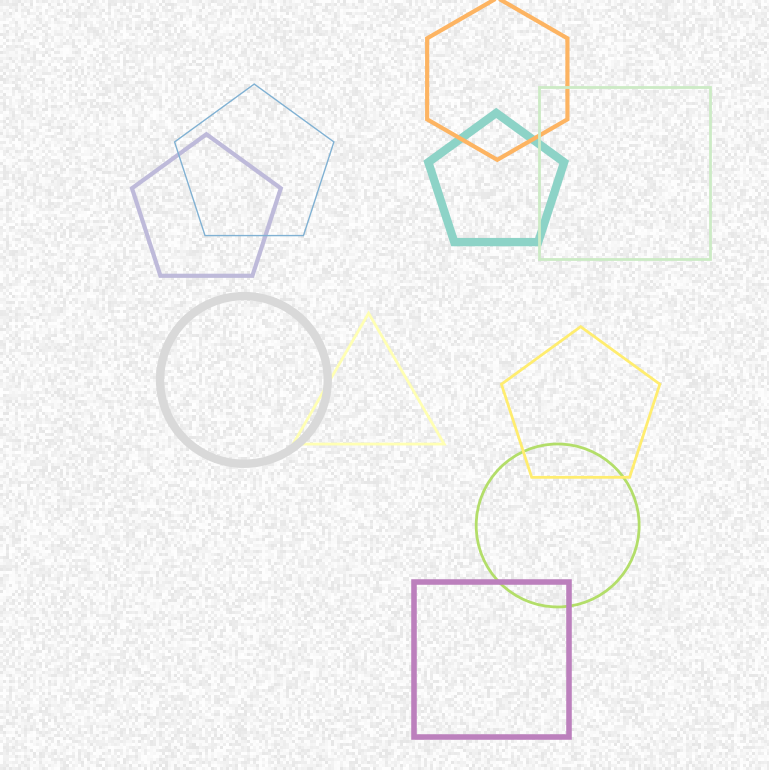[{"shape": "pentagon", "thickness": 3, "radius": 0.46, "center": [0.644, 0.761]}, {"shape": "triangle", "thickness": 1, "radius": 0.57, "center": [0.479, 0.48]}, {"shape": "pentagon", "thickness": 1.5, "radius": 0.51, "center": [0.268, 0.724]}, {"shape": "pentagon", "thickness": 0.5, "radius": 0.54, "center": [0.33, 0.782]}, {"shape": "hexagon", "thickness": 1.5, "radius": 0.53, "center": [0.646, 0.898]}, {"shape": "circle", "thickness": 1, "radius": 0.53, "center": [0.724, 0.318]}, {"shape": "circle", "thickness": 3, "radius": 0.54, "center": [0.317, 0.507]}, {"shape": "square", "thickness": 2, "radius": 0.5, "center": [0.639, 0.143]}, {"shape": "square", "thickness": 1, "radius": 0.56, "center": [0.811, 0.775]}, {"shape": "pentagon", "thickness": 1, "radius": 0.54, "center": [0.754, 0.468]}]